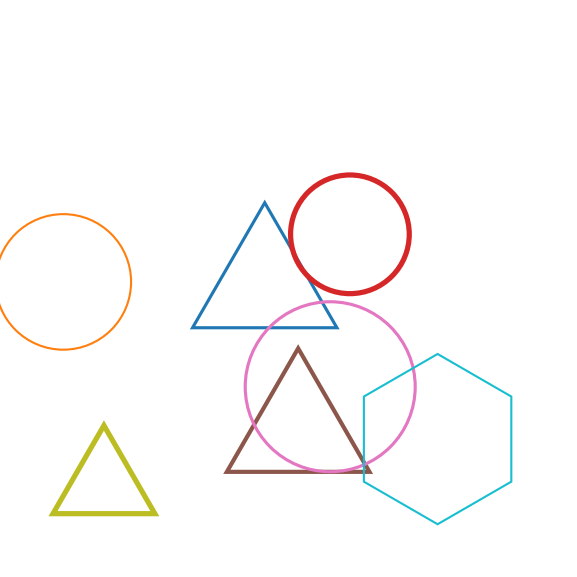[{"shape": "triangle", "thickness": 1.5, "radius": 0.72, "center": [0.458, 0.504]}, {"shape": "circle", "thickness": 1, "radius": 0.59, "center": [0.11, 0.511]}, {"shape": "circle", "thickness": 2.5, "radius": 0.51, "center": [0.606, 0.593]}, {"shape": "triangle", "thickness": 2, "radius": 0.71, "center": [0.516, 0.253]}, {"shape": "circle", "thickness": 1.5, "radius": 0.74, "center": [0.572, 0.329]}, {"shape": "triangle", "thickness": 2.5, "radius": 0.51, "center": [0.18, 0.161]}, {"shape": "hexagon", "thickness": 1, "radius": 0.74, "center": [0.758, 0.239]}]